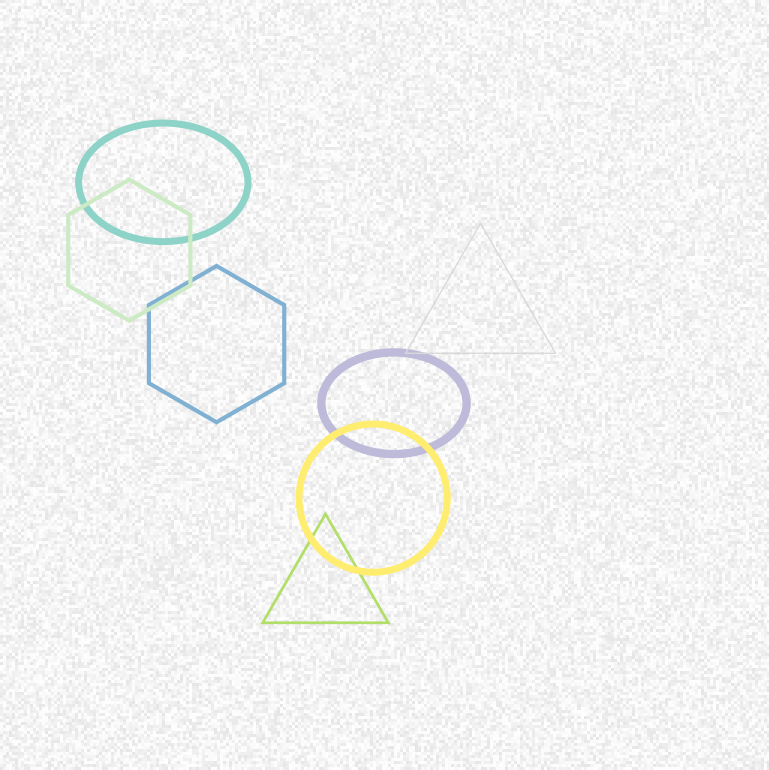[{"shape": "oval", "thickness": 2.5, "radius": 0.55, "center": [0.212, 0.763]}, {"shape": "oval", "thickness": 3, "radius": 0.47, "center": [0.512, 0.476]}, {"shape": "hexagon", "thickness": 1.5, "radius": 0.51, "center": [0.281, 0.553]}, {"shape": "triangle", "thickness": 1, "radius": 0.47, "center": [0.423, 0.238]}, {"shape": "triangle", "thickness": 0.5, "radius": 0.56, "center": [0.624, 0.597]}, {"shape": "hexagon", "thickness": 1.5, "radius": 0.46, "center": [0.168, 0.675]}, {"shape": "circle", "thickness": 2.5, "radius": 0.48, "center": [0.485, 0.353]}]